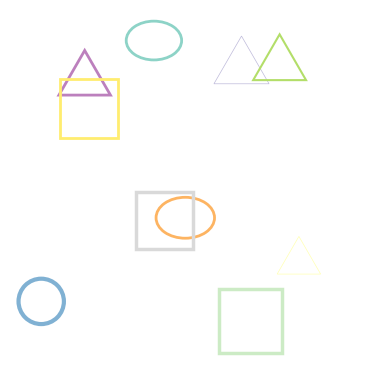[{"shape": "oval", "thickness": 2, "radius": 0.36, "center": [0.4, 0.895]}, {"shape": "triangle", "thickness": 0.5, "radius": 0.33, "center": [0.776, 0.321]}, {"shape": "triangle", "thickness": 0.5, "radius": 0.41, "center": [0.627, 0.824]}, {"shape": "circle", "thickness": 3, "radius": 0.29, "center": [0.107, 0.217]}, {"shape": "oval", "thickness": 2, "radius": 0.38, "center": [0.481, 0.434]}, {"shape": "triangle", "thickness": 1.5, "radius": 0.4, "center": [0.726, 0.832]}, {"shape": "square", "thickness": 2.5, "radius": 0.37, "center": [0.427, 0.427]}, {"shape": "triangle", "thickness": 2, "radius": 0.39, "center": [0.22, 0.792]}, {"shape": "square", "thickness": 2.5, "radius": 0.41, "center": [0.651, 0.166]}, {"shape": "square", "thickness": 2, "radius": 0.38, "center": [0.231, 0.717]}]